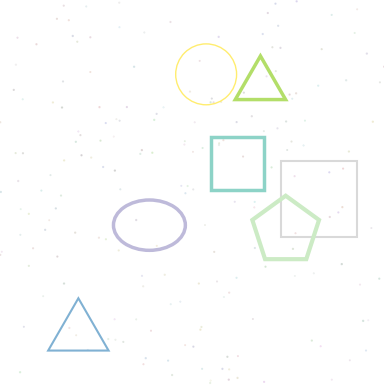[{"shape": "square", "thickness": 2.5, "radius": 0.35, "center": [0.617, 0.576]}, {"shape": "oval", "thickness": 2.5, "radius": 0.47, "center": [0.388, 0.415]}, {"shape": "triangle", "thickness": 1.5, "radius": 0.45, "center": [0.204, 0.135]}, {"shape": "triangle", "thickness": 2.5, "radius": 0.38, "center": [0.676, 0.779]}, {"shape": "square", "thickness": 1.5, "radius": 0.5, "center": [0.828, 0.483]}, {"shape": "pentagon", "thickness": 3, "radius": 0.46, "center": [0.742, 0.401]}, {"shape": "circle", "thickness": 1, "radius": 0.4, "center": [0.535, 0.807]}]